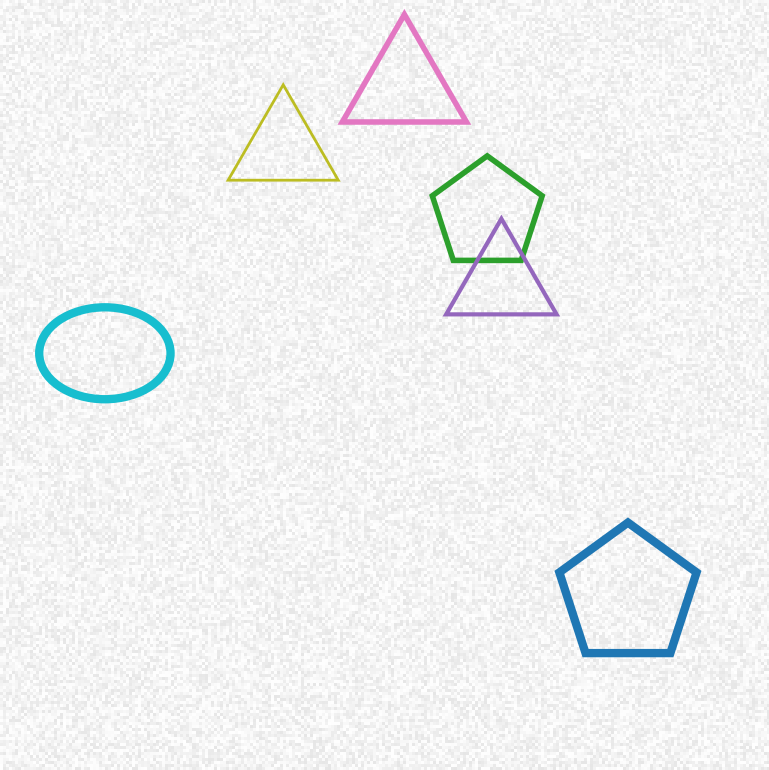[{"shape": "pentagon", "thickness": 3, "radius": 0.47, "center": [0.816, 0.228]}, {"shape": "pentagon", "thickness": 2, "radius": 0.38, "center": [0.633, 0.723]}, {"shape": "triangle", "thickness": 1.5, "radius": 0.41, "center": [0.651, 0.633]}, {"shape": "triangle", "thickness": 2, "radius": 0.47, "center": [0.525, 0.888]}, {"shape": "triangle", "thickness": 1, "radius": 0.41, "center": [0.368, 0.807]}, {"shape": "oval", "thickness": 3, "radius": 0.43, "center": [0.136, 0.541]}]